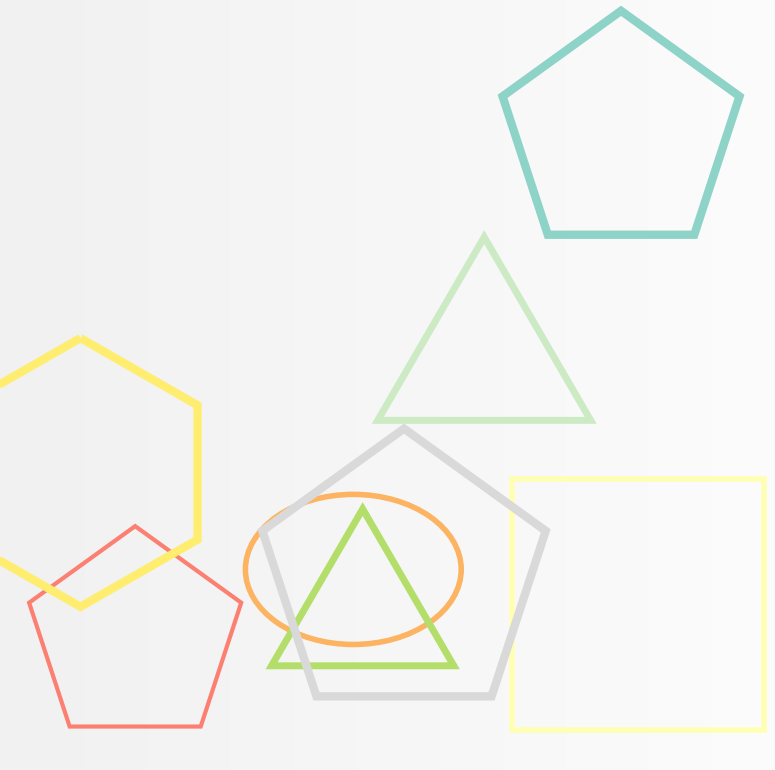[{"shape": "pentagon", "thickness": 3, "radius": 0.8, "center": [0.801, 0.825]}, {"shape": "square", "thickness": 2, "radius": 0.81, "center": [0.823, 0.215]}, {"shape": "pentagon", "thickness": 1.5, "radius": 0.72, "center": [0.174, 0.173]}, {"shape": "oval", "thickness": 2, "radius": 0.7, "center": [0.456, 0.26]}, {"shape": "triangle", "thickness": 2.5, "radius": 0.68, "center": [0.468, 0.203]}, {"shape": "pentagon", "thickness": 3, "radius": 0.96, "center": [0.521, 0.251]}, {"shape": "triangle", "thickness": 2.5, "radius": 0.79, "center": [0.625, 0.533]}, {"shape": "hexagon", "thickness": 3, "radius": 0.87, "center": [0.104, 0.386]}]